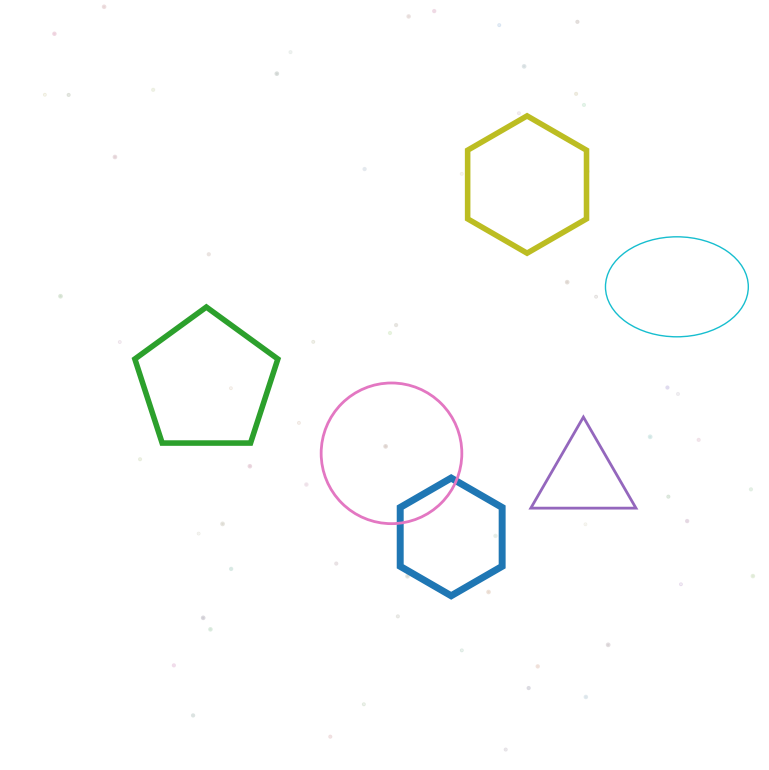[{"shape": "hexagon", "thickness": 2.5, "radius": 0.38, "center": [0.586, 0.303]}, {"shape": "pentagon", "thickness": 2, "radius": 0.49, "center": [0.268, 0.504]}, {"shape": "triangle", "thickness": 1, "radius": 0.39, "center": [0.758, 0.379]}, {"shape": "circle", "thickness": 1, "radius": 0.46, "center": [0.508, 0.411]}, {"shape": "hexagon", "thickness": 2, "radius": 0.45, "center": [0.685, 0.76]}, {"shape": "oval", "thickness": 0.5, "radius": 0.46, "center": [0.879, 0.628]}]